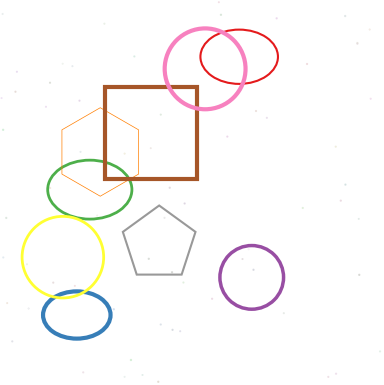[{"shape": "oval", "thickness": 1.5, "radius": 0.5, "center": [0.621, 0.853]}, {"shape": "oval", "thickness": 3, "radius": 0.44, "center": [0.199, 0.182]}, {"shape": "oval", "thickness": 2, "radius": 0.55, "center": [0.233, 0.507]}, {"shape": "circle", "thickness": 2.5, "radius": 0.41, "center": [0.654, 0.28]}, {"shape": "hexagon", "thickness": 0.5, "radius": 0.57, "center": [0.26, 0.605]}, {"shape": "circle", "thickness": 2, "radius": 0.53, "center": [0.163, 0.332]}, {"shape": "square", "thickness": 3, "radius": 0.59, "center": [0.392, 0.654]}, {"shape": "circle", "thickness": 3, "radius": 0.53, "center": [0.533, 0.821]}, {"shape": "pentagon", "thickness": 1.5, "radius": 0.5, "center": [0.413, 0.367]}]